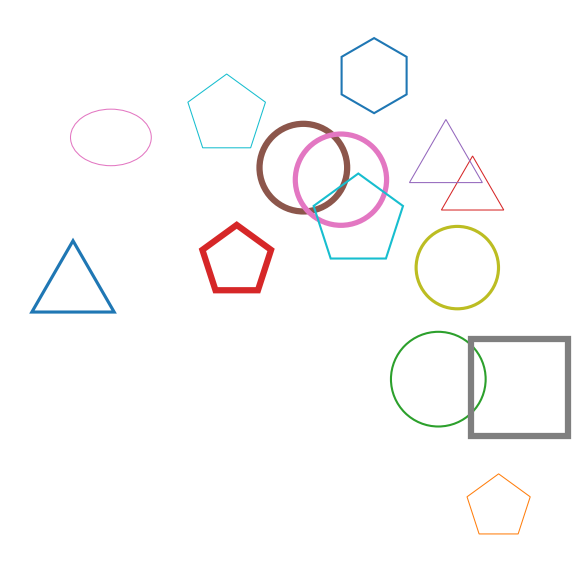[{"shape": "triangle", "thickness": 1.5, "radius": 0.41, "center": [0.126, 0.5]}, {"shape": "hexagon", "thickness": 1, "radius": 0.32, "center": [0.648, 0.868]}, {"shape": "pentagon", "thickness": 0.5, "radius": 0.29, "center": [0.863, 0.121]}, {"shape": "circle", "thickness": 1, "radius": 0.41, "center": [0.759, 0.343]}, {"shape": "triangle", "thickness": 0.5, "radius": 0.31, "center": [0.818, 0.667]}, {"shape": "pentagon", "thickness": 3, "radius": 0.31, "center": [0.41, 0.547]}, {"shape": "triangle", "thickness": 0.5, "radius": 0.36, "center": [0.772, 0.719]}, {"shape": "circle", "thickness": 3, "radius": 0.38, "center": [0.525, 0.709]}, {"shape": "oval", "thickness": 0.5, "radius": 0.35, "center": [0.192, 0.761]}, {"shape": "circle", "thickness": 2.5, "radius": 0.4, "center": [0.59, 0.688]}, {"shape": "square", "thickness": 3, "radius": 0.42, "center": [0.899, 0.328]}, {"shape": "circle", "thickness": 1.5, "radius": 0.36, "center": [0.792, 0.536]}, {"shape": "pentagon", "thickness": 1, "radius": 0.41, "center": [0.62, 0.617]}, {"shape": "pentagon", "thickness": 0.5, "radius": 0.35, "center": [0.393, 0.8]}]